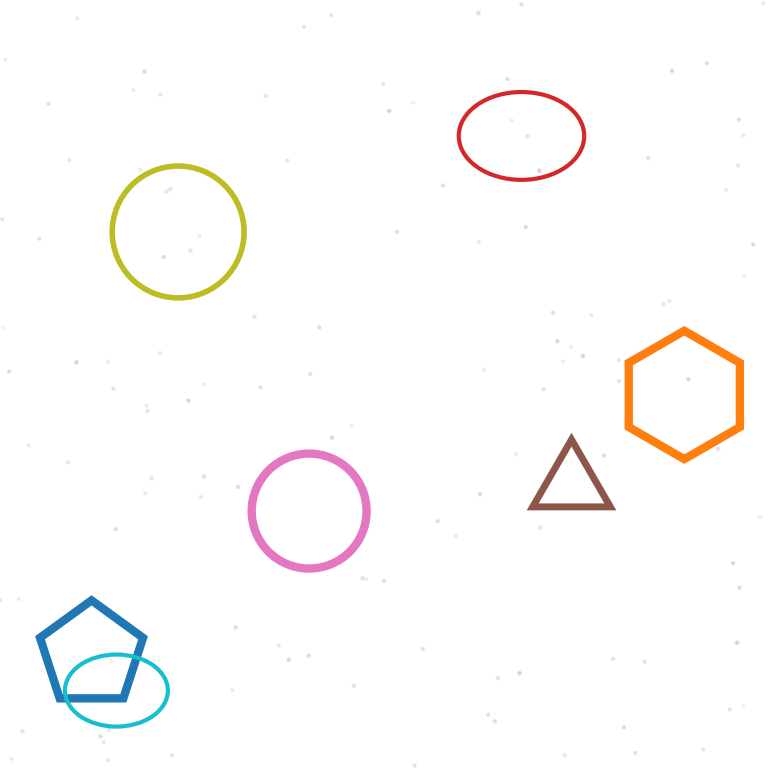[{"shape": "pentagon", "thickness": 3, "radius": 0.35, "center": [0.119, 0.15]}, {"shape": "hexagon", "thickness": 3, "radius": 0.42, "center": [0.889, 0.487]}, {"shape": "oval", "thickness": 1.5, "radius": 0.41, "center": [0.677, 0.823]}, {"shape": "triangle", "thickness": 2.5, "radius": 0.29, "center": [0.742, 0.371]}, {"shape": "circle", "thickness": 3, "radius": 0.37, "center": [0.401, 0.336]}, {"shape": "circle", "thickness": 2, "radius": 0.43, "center": [0.231, 0.699]}, {"shape": "oval", "thickness": 1.5, "radius": 0.33, "center": [0.151, 0.103]}]